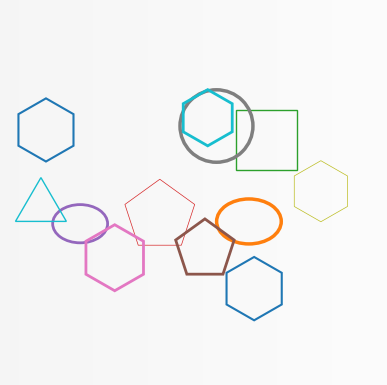[{"shape": "hexagon", "thickness": 1.5, "radius": 0.41, "center": [0.656, 0.25]}, {"shape": "hexagon", "thickness": 1.5, "radius": 0.41, "center": [0.119, 0.662]}, {"shape": "oval", "thickness": 2.5, "radius": 0.42, "center": [0.642, 0.425]}, {"shape": "square", "thickness": 1, "radius": 0.39, "center": [0.688, 0.635]}, {"shape": "pentagon", "thickness": 0.5, "radius": 0.47, "center": [0.412, 0.44]}, {"shape": "oval", "thickness": 2, "radius": 0.35, "center": [0.207, 0.419]}, {"shape": "pentagon", "thickness": 2, "radius": 0.4, "center": [0.529, 0.352]}, {"shape": "hexagon", "thickness": 2, "radius": 0.43, "center": [0.296, 0.331]}, {"shape": "circle", "thickness": 2.5, "radius": 0.47, "center": [0.559, 0.673]}, {"shape": "hexagon", "thickness": 0.5, "radius": 0.4, "center": [0.828, 0.503]}, {"shape": "hexagon", "thickness": 2, "radius": 0.36, "center": [0.536, 0.694]}, {"shape": "triangle", "thickness": 1, "radius": 0.38, "center": [0.106, 0.463]}]